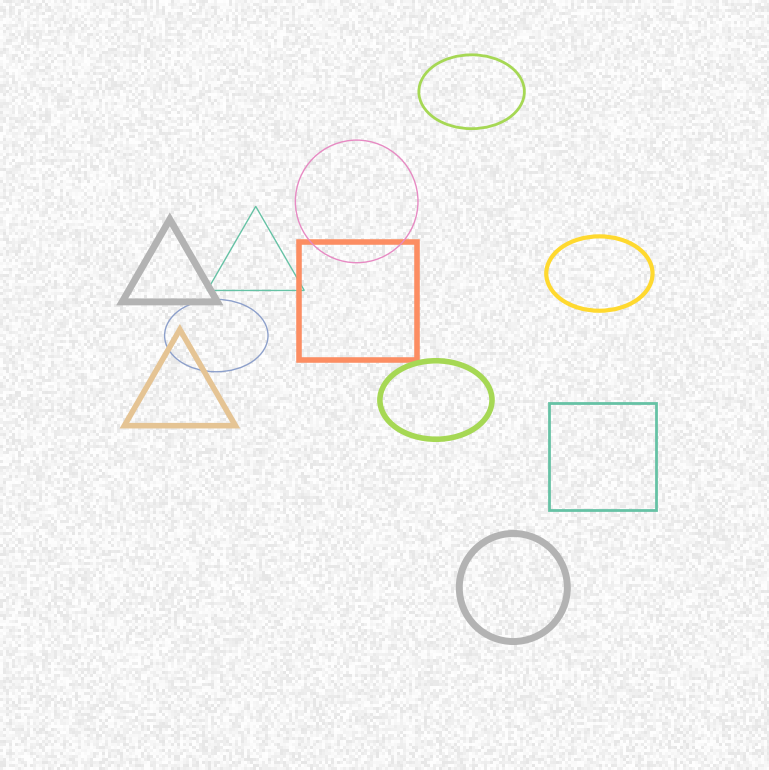[{"shape": "square", "thickness": 1, "radius": 0.35, "center": [0.783, 0.408]}, {"shape": "triangle", "thickness": 0.5, "radius": 0.36, "center": [0.332, 0.659]}, {"shape": "square", "thickness": 2, "radius": 0.38, "center": [0.465, 0.609]}, {"shape": "oval", "thickness": 0.5, "radius": 0.34, "center": [0.281, 0.564]}, {"shape": "circle", "thickness": 0.5, "radius": 0.4, "center": [0.463, 0.738]}, {"shape": "oval", "thickness": 1, "radius": 0.34, "center": [0.612, 0.881]}, {"shape": "oval", "thickness": 2, "radius": 0.36, "center": [0.566, 0.481]}, {"shape": "oval", "thickness": 1.5, "radius": 0.35, "center": [0.778, 0.645]}, {"shape": "triangle", "thickness": 2, "radius": 0.42, "center": [0.234, 0.489]}, {"shape": "circle", "thickness": 2.5, "radius": 0.35, "center": [0.667, 0.237]}, {"shape": "triangle", "thickness": 2.5, "radius": 0.36, "center": [0.221, 0.644]}]